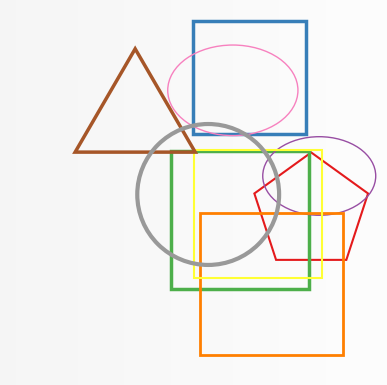[{"shape": "pentagon", "thickness": 1.5, "radius": 0.77, "center": [0.803, 0.45]}, {"shape": "square", "thickness": 2.5, "radius": 0.73, "center": [0.643, 0.799]}, {"shape": "square", "thickness": 2.5, "radius": 0.89, "center": [0.619, 0.428]}, {"shape": "oval", "thickness": 1, "radius": 0.73, "center": [0.824, 0.543]}, {"shape": "square", "thickness": 2, "radius": 0.92, "center": [0.7, 0.261]}, {"shape": "square", "thickness": 1.5, "radius": 0.83, "center": [0.665, 0.445]}, {"shape": "triangle", "thickness": 2.5, "radius": 0.89, "center": [0.349, 0.694]}, {"shape": "oval", "thickness": 1, "radius": 0.84, "center": [0.601, 0.765]}, {"shape": "circle", "thickness": 3, "radius": 0.92, "center": [0.537, 0.495]}]